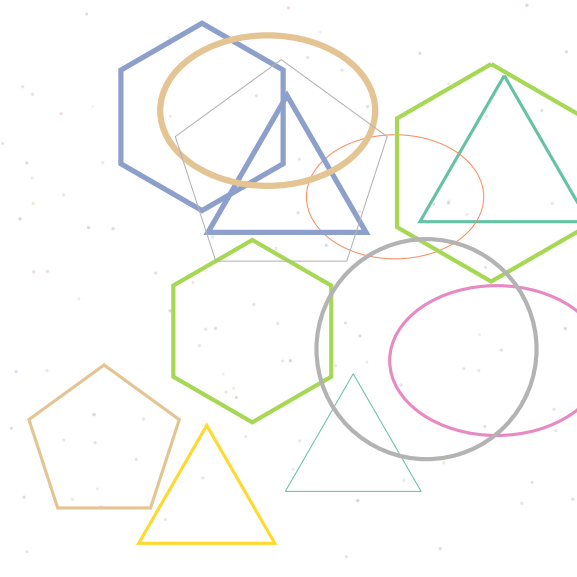[{"shape": "triangle", "thickness": 1.5, "radius": 0.84, "center": [0.873, 0.7]}, {"shape": "triangle", "thickness": 0.5, "radius": 0.68, "center": [0.612, 0.216]}, {"shape": "oval", "thickness": 0.5, "radius": 0.77, "center": [0.684, 0.658]}, {"shape": "triangle", "thickness": 2.5, "radius": 0.79, "center": [0.497, 0.676]}, {"shape": "hexagon", "thickness": 2.5, "radius": 0.81, "center": [0.35, 0.797]}, {"shape": "oval", "thickness": 1.5, "radius": 0.93, "center": [0.86, 0.375]}, {"shape": "hexagon", "thickness": 2, "radius": 0.94, "center": [0.851, 0.7]}, {"shape": "hexagon", "thickness": 2, "radius": 0.79, "center": [0.437, 0.426]}, {"shape": "triangle", "thickness": 1.5, "radius": 0.68, "center": [0.358, 0.126]}, {"shape": "pentagon", "thickness": 1.5, "radius": 0.68, "center": [0.18, 0.23]}, {"shape": "oval", "thickness": 3, "radius": 0.93, "center": [0.464, 0.808]}, {"shape": "circle", "thickness": 2, "radius": 0.95, "center": [0.739, 0.395]}, {"shape": "pentagon", "thickness": 0.5, "radius": 0.96, "center": [0.487, 0.703]}]